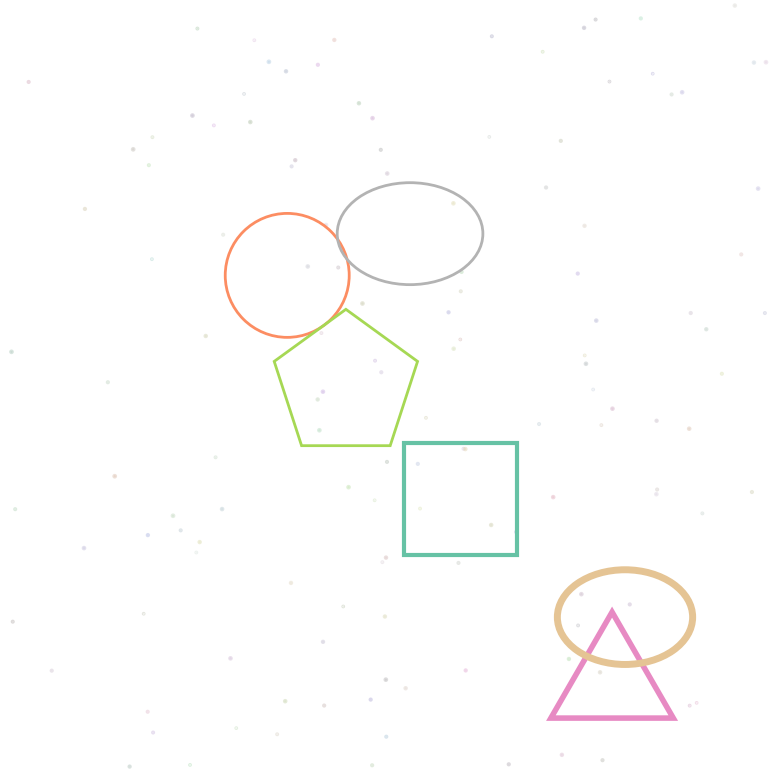[{"shape": "square", "thickness": 1.5, "radius": 0.36, "center": [0.598, 0.352]}, {"shape": "circle", "thickness": 1, "radius": 0.4, "center": [0.373, 0.642]}, {"shape": "triangle", "thickness": 2, "radius": 0.46, "center": [0.795, 0.113]}, {"shape": "pentagon", "thickness": 1, "radius": 0.49, "center": [0.449, 0.5]}, {"shape": "oval", "thickness": 2.5, "radius": 0.44, "center": [0.812, 0.199]}, {"shape": "oval", "thickness": 1, "radius": 0.47, "center": [0.533, 0.697]}]